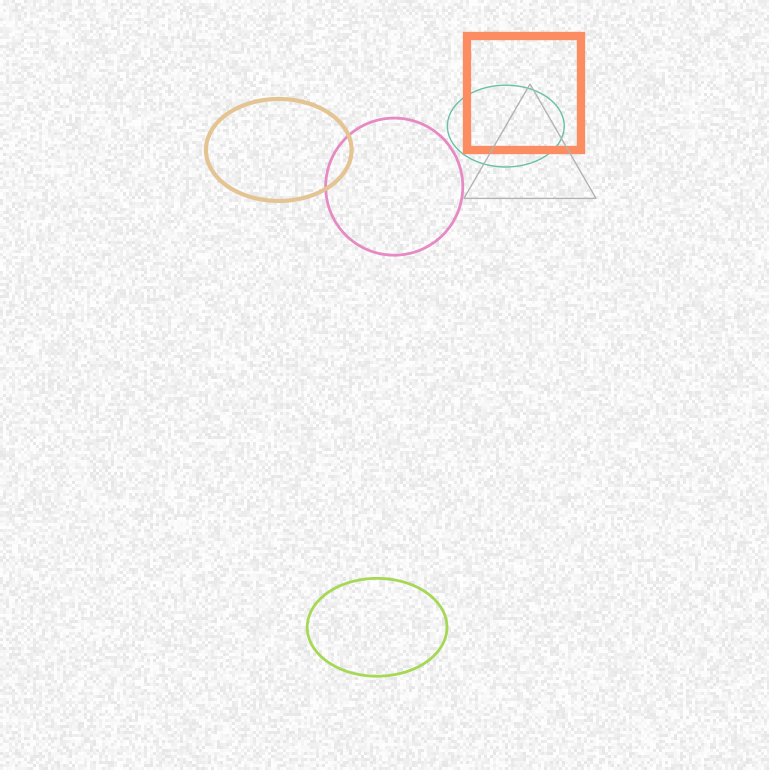[{"shape": "oval", "thickness": 0.5, "radius": 0.38, "center": [0.657, 0.836]}, {"shape": "square", "thickness": 3, "radius": 0.37, "center": [0.681, 0.879]}, {"shape": "circle", "thickness": 1, "radius": 0.45, "center": [0.512, 0.758]}, {"shape": "oval", "thickness": 1, "radius": 0.45, "center": [0.49, 0.185]}, {"shape": "oval", "thickness": 1.5, "radius": 0.47, "center": [0.362, 0.805]}, {"shape": "triangle", "thickness": 0.5, "radius": 0.5, "center": [0.688, 0.792]}]